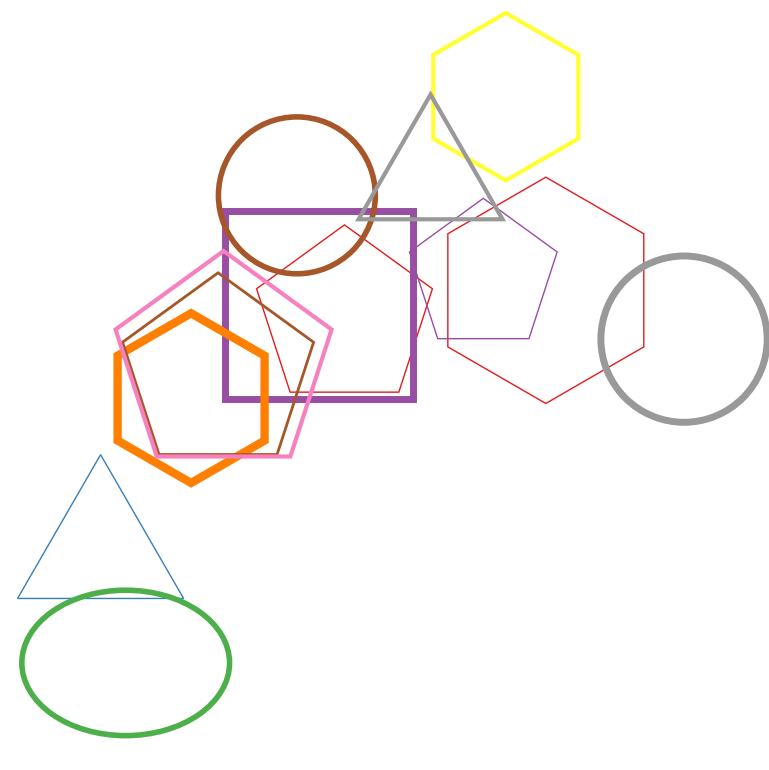[{"shape": "pentagon", "thickness": 0.5, "radius": 0.6, "center": [0.447, 0.588]}, {"shape": "hexagon", "thickness": 0.5, "radius": 0.73, "center": [0.709, 0.623]}, {"shape": "triangle", "thickness": 0.5, "radius": 0.62, "center": [0.131, 0.285]}, {"shape": "oval", "thickness": 2, "radius": 0.67, "center": [0.163, 0.139]}, {"shape": "pentagon", "thickness": 0.5, "radius": 0.5, "center": [0.628, 0.642]}, {"shape": "square", "thickness": 2.5, "radius": 0.61, "center": [0.414, 0.604]}, {"shape": "hexagon", "thickness": 3, "radius": 0.55, "center": [0.248, 0.483]}, {"shape": "hexagon", "thickness": 1.5, "radius": 0.54, "center": [0.657, 0.874]}, {"shape": "pentagon", "thickness": 1, "radius": 0.65, "center": [0.283, 0.515]}, {"shape": "circle", "thickness": 2, "radius": 0.51, "center": [0.386, 0.746]}, {"shape": "pentagon", "thickness": 1.5, "radius": 0.74, "center": [0.29, 0.526]}, {"shape": "circle", "thickness": 2.5, "radius": 0.54, "center": [0.888, 0.56]}, {"shape": "triangle", "thickness": 1.5, "radius": 0.54, "center": [0.559, 0.769]}]